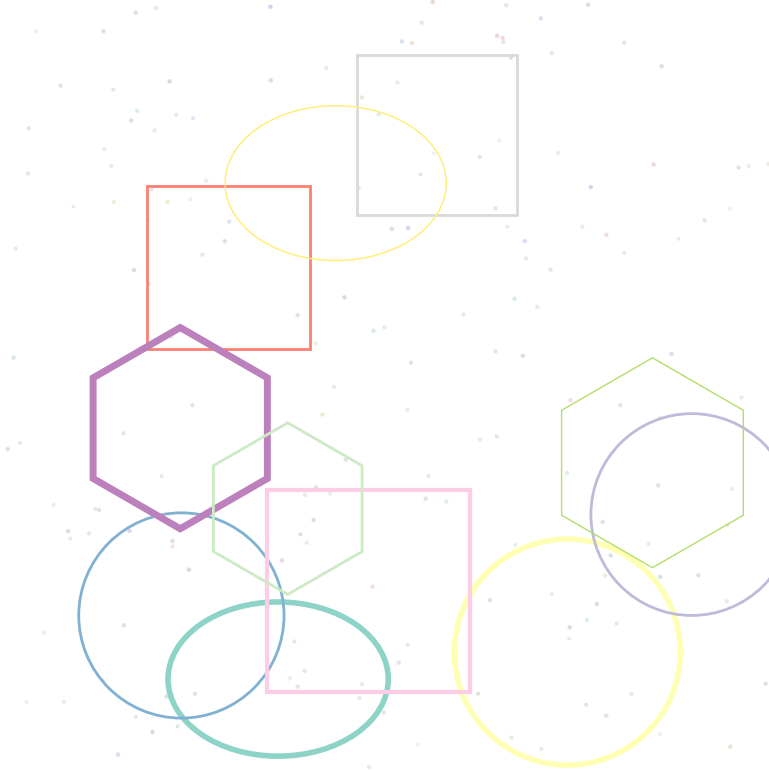[{"shape": "oval", "thickness": 2, "radius": 0.72, "center": [0.361, 0.118]}, {"shape": "circle", "thickness": 2, "radius": 0.73, "center": [0.737, 0.153]}, {"shape": "circle", "thickness": 1, "radius": 0.66, "center": [0.898, 0.332]}, {"shape": "square", "thickness": 1, "radius": 0.53, "center": [0.297, 0.653]}, {"shape": "circle", "thickness": 1, "radius": 0.67, "center": [0.236, 0.201]}, {"shape": "hexagon", "thickness": 0.5, "radius": 0.68, "center": [0.847, 0.399]}, {"shape": "square", "thickness": 1.5, "radius": 0.66, "center": [0.478, 0.232]}, {"shape": "square", "thickness": 1, "radius": 0.52, "center": [0.568, 0.825]}, {"shape": "hexagon", "thickness": 2.5, "radius": 0.65, "center": [0.234, 0.444]}, {"shape": "hexagon", "thickness": 1, "radius": 0.56, "center": [0.374, 0.339]}, {"shape": "oval", "thickness": 0.5, "radius": 0.72, "center": [0.436, 0.762]}]